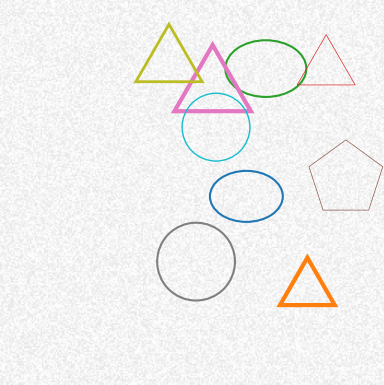[{"shape": "oval", "thickness": 1.5, "radius": 0.47, "center": [0.64, 0.49]}, {"shape": "triangle", "thickness": 3, "radius": 0.41, "center": [0.798, 0.249]}, {"shape": "oval", "thickness": 1.5, "radius": 0.53, "center": [0.69, 0.822]}, {"shape": "triangle", "thickness": 0.5, "radius": 0.44, "center": [0.847, 0.823]}, {"shape": "pentagon", "thickness": 0.5, "radius": 0.5, "center": [0.898, 0.536]}, {"shape": "triangle", "thickness": 3, "radius": 0.57, "center": [0.552, 0.768]}, {"shape": "circle", "thickness": 1.5, "radius": 0.51, "center": [0.509, 0.32]}, {"shape": "triangle", "thickness": 2, "radius": 0.5, "center": [0.439, 0.837]}, {"shape": "circle", "thickness": 1, "radius": 0.44, "center": [0.561, 0.67]}]